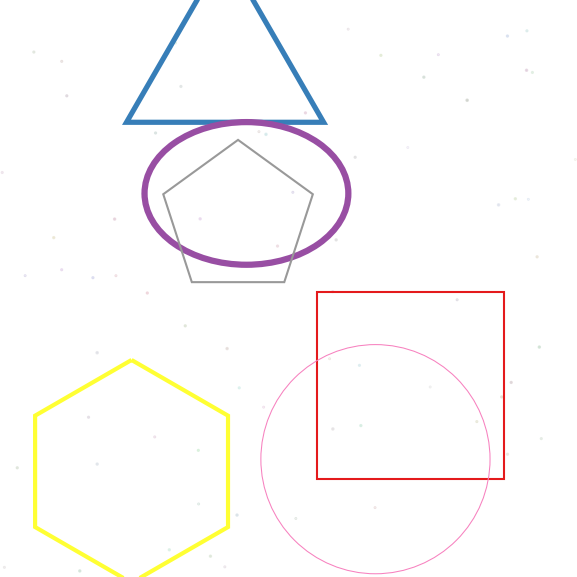[{"shape": "square", "thickness": 1, "radius": 0.81, "center": [0.711, 0.331]}, {"shape": "triangle", "thickness": 2.5, "radius": 0.99, "center": [0.39, 0.886]}, {"shape": "oval", "thickness": 3, "radius": 0.88, "center": [0.427, 0.664]}, {"shape": "hexagon", "thickness": 2, "radius": 0.96, "center": [0.228, 0.183]}, {"shape": "circle", "thickness": 0.5, "radius": 0.99, "center": [0.65, 0.204]}, {"shape": "pentagon", "thickness": 1, "radius": 0.68, "center": [0.412, 0.621]}]